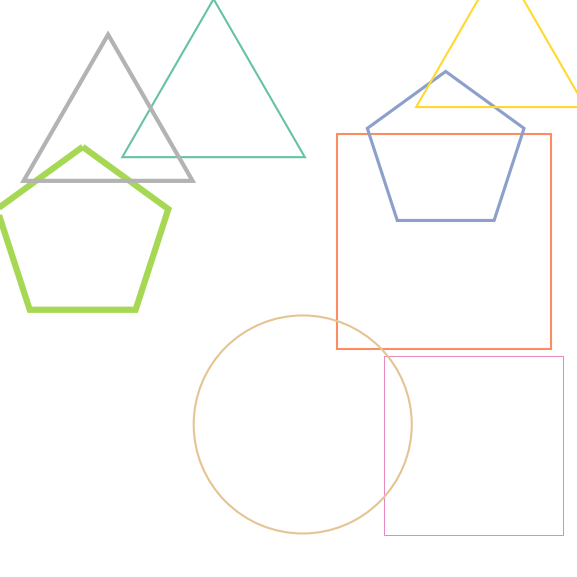[{"shape": "triangle", "thickness": 1, "radius": 0.91, "center": [0.37, 0.818]}, {"shape": "square", "thickness": 1, "radius": 0.93, "center": [0.769, 0.581]}, {"shape": "pentagon", "thickness": 1.5, "radius": 0.71, "center": [0.772, 0.733]}, {"shape": "square", "thickness": 0.5, "radius": 0.77, "center": [0.82, 0.228]}, {"shape": "pentagon", "thickness": 3, "radius": 0.78, "center": [0.143, 0.589]}, {"shape": "triangle", "thickness": 1, "radius": 0.85, "center": [0.867, 0.898]}, {"shape": "circle", "thickness": 1, "radius": 0.94, "center": [0.524, 0.264]}, {"shape": "triangle", "thickness": 2, "radius": 0.84, "center": [0.187, 0.77]}]